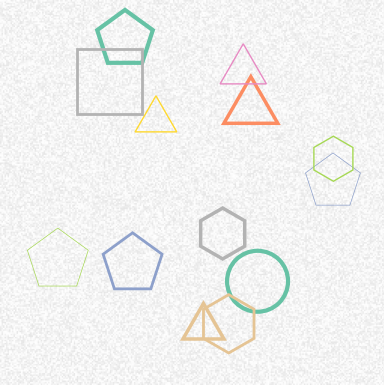[{"shape": "pentagon", "thickness": 3, "radius": 0.38, "center": [0.325, 0.898]}, {"shape": "circle", "thickness": 3, "radius": 0.4, "center": [0.669, 0.269]}, {"shape": "triangle", "thickness": 2.5, "radius": 0.4, "center": [0.652, 0.72]}, {"shape": "pentagon", "thickness": 2, "radius": 0.4, "center": [0.344, 0.315]}, {"shape": "pentagon", "thickness": 0.5, "radius": 0.37, "center": [0.865, 0.528]}, {"shape": "triangle", "thickness": 1, "radius": 0.35, "center": [0.632, 0.817]}, {"shape": "pentagon", "thickness": 0.5, "radius": 0.42, "center": [0.15, 0.324]}, {"shape": "hexagon", "thickness": 1, "radius": 0.29, "center": [0.866, 0.588]}, {"shape": "triangle", "thickness": 1, "radius": 0.31, "center": [0.405, 0.689]}, {"shape": "hexagon", "thickness": 2, "radius": 0.38, "center": [0.594, 0.159]}, {"shape": "triangle", "thickness": 2.5, "radius": 0.31, "center": [0.528, 0.15]}, {"shape": "square", "thickness": 2, "radius": 0.42, "center": [0.284, 0.788]}, {"shape": "hexagon", "thickness": 2.5, "radius": 0.33, "center": [0.578, 0.394]}]